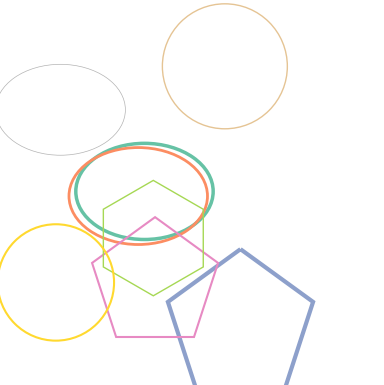[{"shape": "oval", "thickness": 2.5, "radius": 0.89, "center": [0.375, 0.503]}, {"shape": "oval", "thickness": 2, "radius": 0.9, "center": [0.359, 0.491]}, {"shape": "pentagon", "thickness": 3, "radius": 0.99, "center": [0.625, 0.155]}, {"shape": "pentagon", "thickness": 1.5, "radius": 0.86, "center": [0.403, 0.264]}, {"shape": "hexagon", "thickness": 1, "radius": 0.75, "center": [0.398, 0.382]}, {"shape": "circle", "thickness": 1.5, "radius": 0.76, "center": [0.145, 0.266]}, {"shape": "circle", "thickness": 1, "radius": 0.81, "center": [0.584, 0.828]}, {"shape": "oval", "thickness": 0.5, "radius": 0.84, "center": [0.157, 0.715]}]